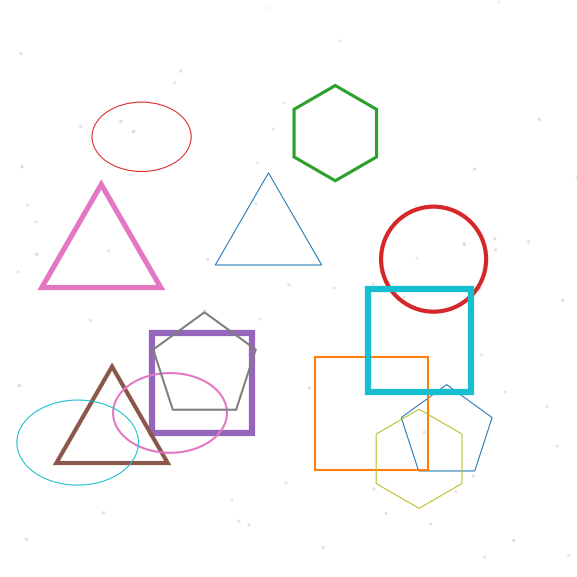[{"shape": "triangle", "thickness": 0.5, "radius": 0.53, "center": [0.465, 0.593]}, {"shape": "pentagon", "thickness": 0.5, "radius": 0.41, "center": [0.773, 0.25]}, {"shape": "square", "thickness": 1, "radius": 0.49, "center": [0.644, 0.283]}, {"shape": "hexagon", "thickness": 1.5, "radius": 0.41, "center": [0.581, 0.769]}, {"shape": "circle", "thickness": 2, "radius": 0.45, "center": [0.751, 0.55]}, {"shape": "oval", "thickness": 0.5, "radius": 0.43, "center": [0.245, 0.762]}, {"shape": "square", "thickness": 3, "radius": 0.43, "center": [0.349, 0.337]}, {"shape": "triangle", "thickness": 2, "radius": 0.56, "center": [0.194, 0.253]}, {"shape": "oval", "thickness": 1, "radius": 0.49, "center": [0.294, 0.284]}, {"shape": "triangle", "thickness": 2.5, "radius": 0.59, "center": [0.175, 0.561]}, {"shape": "pentagon", "thickness": 1, "radius": 0.47, "center": [0.354, 0.365]}, {"shape": "hexagon", "thickness": 0.5, "radius": 0.43, "center": [0.726, 0.205]}, {"shape": "square", "thickness": 3, "radius": 0.45, "center": [0.727, 0.41]}, {"shape": "oval", "thickness": 0.5, "radius": 0.53, "center": [0.134, 0.233]}]